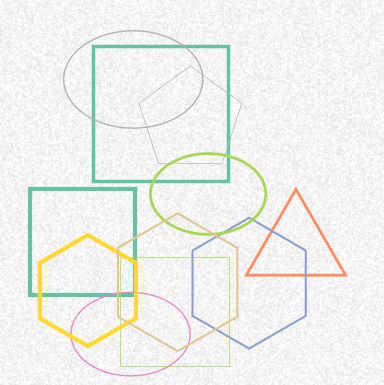[{"shape": "square", "thickness": 3, "radius": 0.68, "center": [0.214, 0.372]}, {"shape": "square", "thickness": 2.5, "radius": 0.88, "center": [0.418, 0.705]}, {"shape": "triangle", "thickness": 2, "radius": 0.74, "center": [0.769, 0.36]}, {"shape": "hexagon", "thickness": 1.5, "radius": 0.85, "center": [0.647, 0.264]}, {"shape": "oval", "thickness": 1, "radius": 0.77, "center": [0.339, 0.132]}, {"shape": "square", "thickness": 0.5, "radius": 0.71, "center": [0.454, 0.192]}, {"shape": "oval", "thickness": 2, "radius": 0.75, "center": [0.541, 0.496]}, {"shape": "hexagon", "thickness": 3, "radius": 0.72, "center": [0.228, 0.245]}, {"shape": "hexagon", "thickness": 1.5, "radius": 0.89, "center": [0.462, 0.267]}, {"shape": "oval", "thickness": 1, "radius": 0.9, "center": [0.346, 0.794]}, {"shape": "pentagon", "thickness": 0.5, "radius": 0.7, "center": [0.495, 0.688]}]